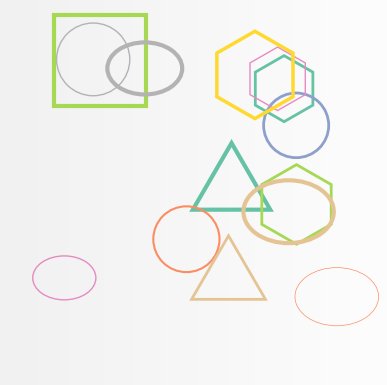[{"shape": "hexagon", "thickness": 2, "radius": 0.43, "center": [0.733, 0.77]}, {"shape": "triangle", "thickness": 3, "radius": 0.58, "center": [0.598, 0.513]}, {"shape": "oval", "thickness": 0.5, "radius": 0.54, "center": [0.869, 0.229]}, {"shape": "circle", "thickness": 1.5, "radius": 0.43, "center": [0.481, 0.379]}, {"shape": "circle", "thickness": 2, "radius": 0.42, "center": [0.764, 0.674]}, {"shape": "oval", "thickness": 1, "radius": 0.41, "center": [0.166, 0.278]}, {"shape": "hexagon", "thickness": 1, "radius": 0.41, "center": [0.717, 0.795]}, {"shape": "hexagon", "thickness": 2, "radius": 0.52, "center": [0.765, 0.469]}, {"shape": "square", "thickness": 3, "radius": 0.59, "center": [0.259, 0.844]}, {"shape": "hexagon", "thickness": 2.5, "radius": 0.57, "center": [0.658, 0.805]}, {"shape": "oval", "thickness": 3, "radius": 0.58, "center": [0.745, 0.45]}, {"shape": "triangle", "thickness": 2, "radius": 0.55, "center": [0.59, 0.278]}, {"shape": "circle", "thickness": 1, "radius": 0.47, "center": [0.24, 0.846]}, {"shape": "oval", "thickness": 3, "radius": 0.48, "center": [0.374, 0.822]}]